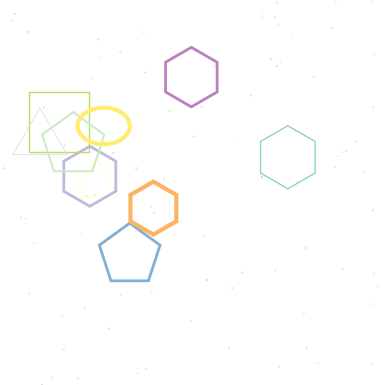[{"shape": "hexagon", "thickness": 1, "radius": 0.41, "center": [0.748, 0.592]}, {"shape": "triangle", "thickness": 0.5, "radius": 0.34, "center": [0.25, 0.522]}, {"shape": "hexagon", "thickness": 2, "radius": 0.39, "center": [0.233, 0.542]}, {"shape": "pentagon", "thickness": 2, "radius": 0.41, "center": [0.337, 0.338]}, {"shape": "hexagon", "thickness": 3, "radius": 0.34, "center": [0.398, 0.459]}, {"shape": "square", "thickness": 1, "radius": 0.39, "center": [0.153, 0.684]}, {"shape": "triangle", "thickness": 0.5, "radius": 0.41, "center": [0.104, 0.639]}, {"shape": "hexagon", "thickness": 2, "radius": 0.39, "center": [0.497, 0.8]}, {"shape": "pentagon", "thickness": 1.5, "radius": 0.42, "center": [0.19, 0.624]}, {"shape": "oval", "thickness": 3, "radius": 0.34, "center": [0.269, 0.673]}]